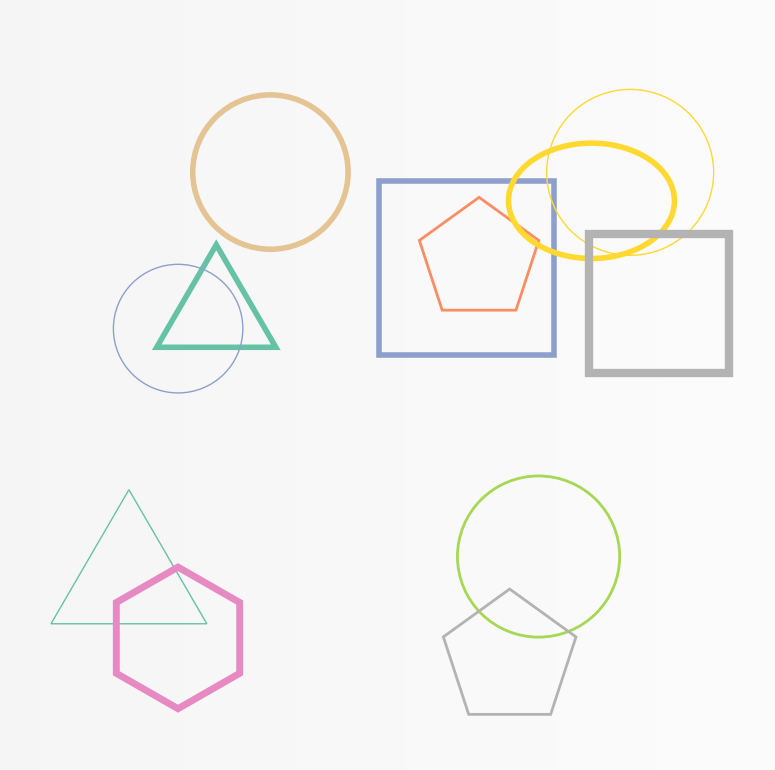[{"shape": "triangle", "thickness": 2, "radius": 0.44, "center": [0.279, 0.593]}, {"shape": "triangle", "thickness": 0.5, "radius": 0.58, "center": [0.166, 0.248]}, {"shape": "pentagon", "thickness": 1, "radius": 0.41, "center": [0.618, 0.663]}, {"shape": "circle", "thickness": 0.5, "radius": 0.42, "center": [0.23, 0.573]}, {"shape": "square", "thickness": 2, "radius": 0.56, "center": [0.602, 0.652]}, {"shape": "hexagon", "thickness": 2.5, "radius": 0.46, "center": [0.23, 0.172]}, {"shape": "circle", "thickness": 1, "radius": 0.52, "center": [0.695, 0.277]}, {"shape": "oval", "thickness": 2, "radius": 0.54, "center": [0.763, 0.739]}, {"shape": "circle", "thickness": 0.5, "radius": 0.54, "center": [0.813, 0.776]}, {"shape": "circle", "thickness": 2, "radius": 0.5, "center": [0.349, 0.777]}, {"shape": "square", "thickness": 3, "radius": 0.45, "center": [0.851, 0.606]}, {"shape": "pentagon", "thickness": 1, "radius": 0.45, "center": [0.658, 0.145]}]